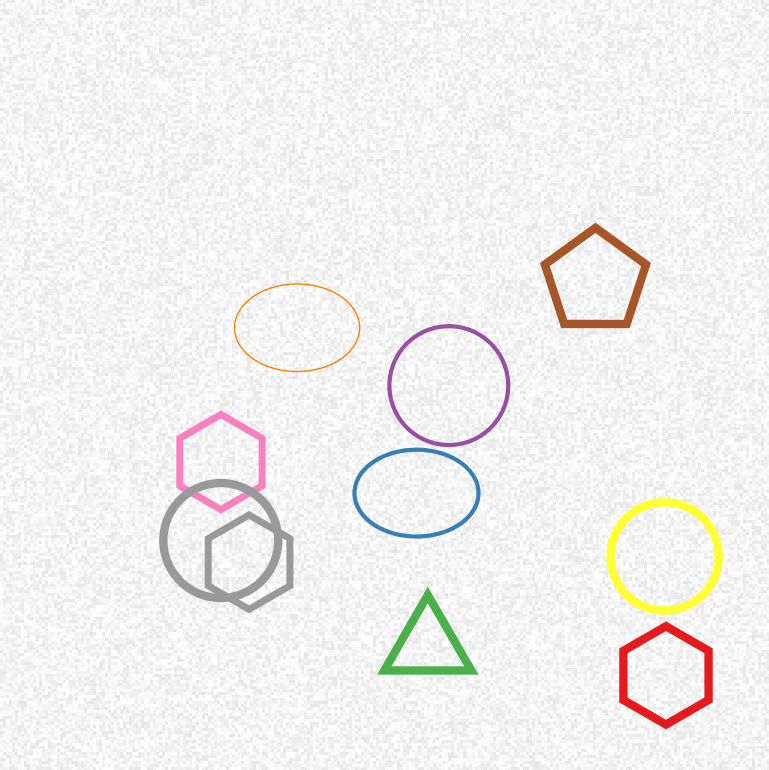[{"shape": "hexagon", "thickness": 3, "radius": 0.32, "center": [0.865, 0.123]}, {"shape": "oval", "thickness": 1.5, "radius": 0.4, "center": [0.541, 0.36]}, {"shape": "triangle", "thickness": 3, "radius": 0.33, "center": [0.556, 0.162]}, {"shape": "circle", "thickness": 1.5, "radius": 0.39, "center": [0.583, 0.499]}, {"shape": "oval", "thickness": 0.5, "radius": 0.41, "center": [0.386, 0.574]}, {"shape": "circle", "thickness": 3, "radius": 0.35, "center": [0.863, 0.277]}, {"shape": "pentagon", "thickness": 3, "radius": 0.35, "center": [0.773, 0.635]}, {"shape": "hexagon", "thickness": 2.5, "radius": 0.31, "center": [0.287, 0.4]}, {"shape": "hexagon", "thickness": 2.5, "radius": 0.31, "center": [0.323, 0.27]}, {"shape": "circle", "thickness": 3, "radius": 0.37, "center": [0.287, 0.298]}]